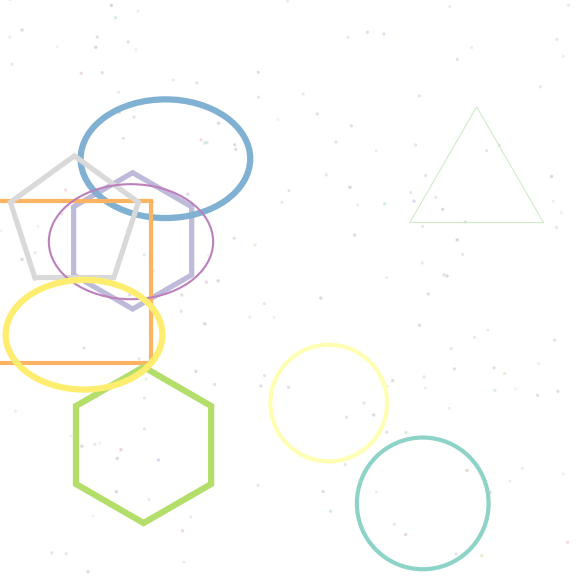[{"shape": "circle", "thickness": 2, "radius": 0.57, "center": [0.732, 0.127]}, {"shape": "circle", "thickness": 2, "radius": 0.51, "center": [0.569, 0.301]}, {"shape": "hexagon", "thickness": 2.5, "radius": 0.59, "center": [0.23, 0.582]}, {"shape": "oval", "thickness": 3, "radius": 0.73, "center": [0.286, 0.724]}, {"shape": "square", "thickness": 2, "radius": 0.7, "center": [0.122, 0.51]}, {"shape": "hexagon", "thickness": 3, "radius": 0.68, "center": [0.249, 0.229]}, {"shape": "pentagon", "thickness": 2.5, "radius": 0.58, "center": [0.129, 0.613]}, {"shape": "oval", "thickness": 1, "radius": 0.71, "center": [0.227, 0.581]}, {"shape": "triangle", "thickness": 0.5, "radius": 0.67, "center": [0.825, 0.681]}, {"shape": "oval", "thickness": 3, "radius": 0.68, "center": [0.146, 0.42]}]